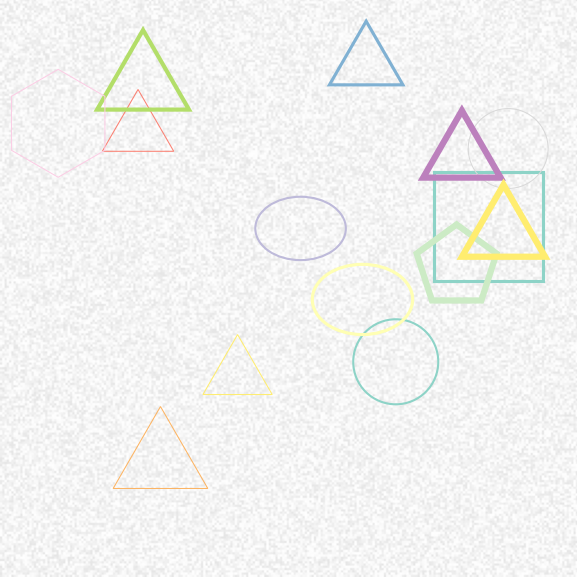[{"shape": "circle", "thickness": 1, "radius": 0.37, "center": [0.685, 0.373]}, {"shape": "square", "thickness": 1.5, "radius": 0.47, "center": [0.846, 0.606]}, {"shape": "oval", "thickness": 1.5, "radius": 0.43, "center": [0.628, 0.481]}, {"shape": "oval", "thickness": 1, "radius": 0.39, "center": [0.52, 0.604]}, {"shape": "triangle", "thickness": 0.5, "radius": 0.36, "center": [0.239, 0.773]}, {"shape": "triangle", "thickness": 1.5, "radius": 0.37, "center": [0.634, 0.889]}, {"shape": "triangle", "thickness": 0.5, "radius": 0.47, "center": [0.278, 0.201]}, {"shape": "triangle", "thickness": 2, "radius": 0.46, "center": [0.248, 0.855]}, {"shape": "hexagon", "thickness": 0.5, "radius": 0.47, "center": [0.101, 0.786]}, {"shape": "circle", "thickness": 0.5, "radius": 0.35, "center": [0.88, 0.742]}, {"shape": "triangle", "thickness": 3, "radius": 0.39, "center": [0.8, 0.73]}, {"shape": "pentagon", "thickness": 3, "radius": 0.36, "center": [0.791, 0.538]}, {"shape": "triangle", "thickness": 0.5, "radius": 0.35, "center": [0.411, 0.351]}, {"shape": "triangle", "thickness": 3, "radius": 0.42, "center": [0.872, 0.596]}]